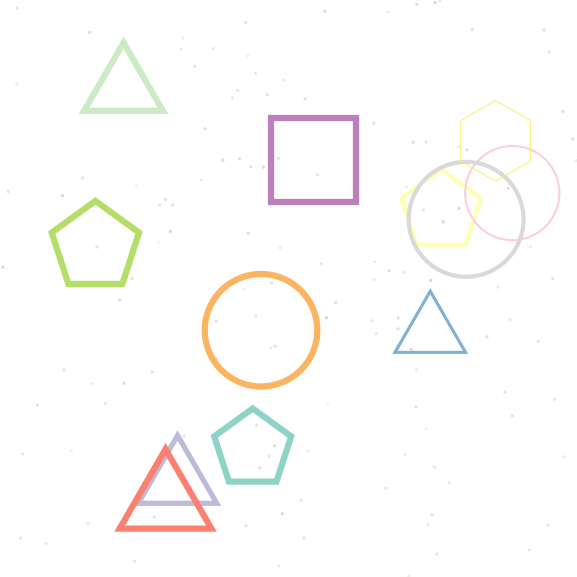[{"shape": "pentagon", "thickness": 3, "radius": 0.35, "center": [0.438, 0.222]}, {"shape": "pentagon", "thickness": 2, "radius": 0.36, "center": [0.764, 0.634]}, {"shape": "triangle", "thickness": 2.5, "radius": 0.39, "center": [0.307, 0.167]}, {"shape": "triangle", "thickness": 3, "radius": 0.46, "center": [0.287, 0.13]}, {"shape": "triangle", "thickness": 1.5, "radius": 0.35, "center": [0.745, 0.424]}, {"shape": "circle", "thickness": 3, "radius": 0.49, "center": [0.452, 0.427]}, {"shape": "pentagon", "thickness": 3, "radius": 0.4, "center": [0.165, 0.572]}, {"shape": "circle", "thickness": 1, "radius": 0.41, "center": [0.887, 0.665]}, {"shape": "circle", "thickness": 2, "radius": 0.5, "center": [0.807, 0.619]}, {"shape": "square", "thickness": 3, "radius": 0.37, "center": [0.542, 0.722]}, {"shape": "triangle", "thickness": 3, "radius": 0.39, "center": [0.214, 0.847]}, {"shape": "hexagon", "thickness": 0.5, "radius": 0.35, "center": [0.858, 0.755]}]